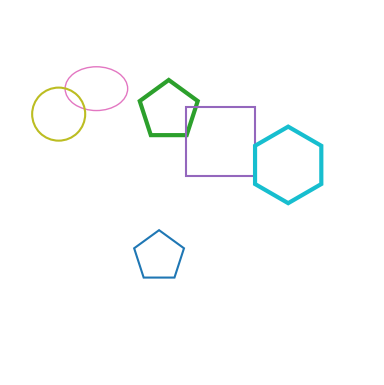[{"shape": "pentagon", "thickness": 1.5, "radius": 0.34, "center": [0.413, 0.334]}, {"shape": "pentagon", "thickness": 3, "radius": 0.4, "center": [0.438, 0.713]}, {"shape": "square", "thickness": 1.5, "radius": 0.45, "center": [0.574, 0.632]}, {"shape": "oval", "thickness": 1, "radius": 0.41, "center": [0.25, 0.77]}, {"shape": "circle", "thickness": 1.5, "radius": 0.34, "center": [0.152, 0.704]}, {"shape": "hexagon", "thickness": 3, "radius": 0.5, "center": [0.749, 0.572]}]